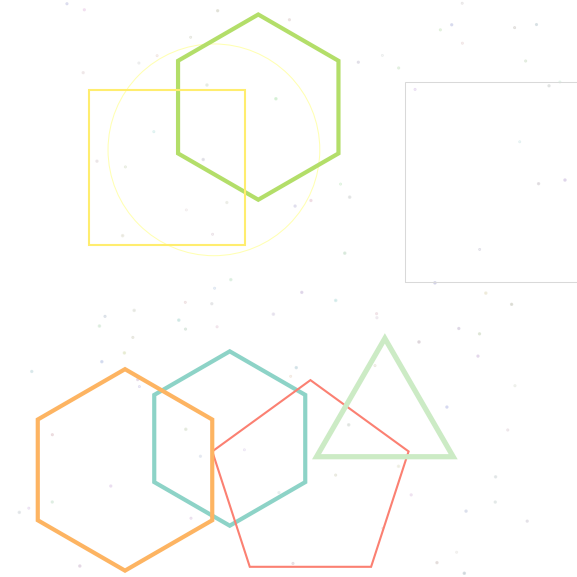[{"shape": "hexagon", "thickness": 2, "radius": 0.75, "center": [0.398, 0.24]}, {"shape": "circle", "thickness": 0.5, "radius": 0.92, "center": [0.37, 0.74]}, {"shape": "pentagon", "thickness": 1, "radius": 0.89, "center": [0.538, 0.162]}, {"shape": "hexagon", "thickness": 2, "radius": 0.87, "center": [0.216, 0.185]}, {"shape": "hexagon", "thickness": 2, "radius": 0.8, "center": [0.447, 0.814]}, {"shape": "square", "thickness": 0.5, "radius": 0.87, "center": [0.875, 0.684]}, {"shape": "triangle", "thickness": 2.5, "radius": 0.68, "center": [0.666, 0.277]}, {"shape": "square", "thickness": 1, "radius": 0.67, "center": [0.289, 0.71]}]